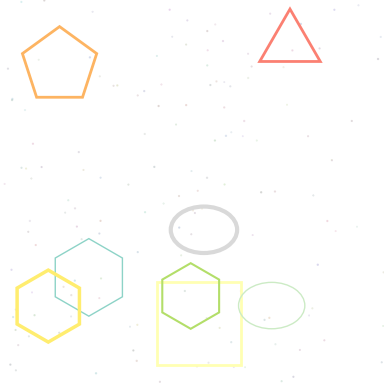[{"shape": "hexagon", "thickness": 1, "radius": 0.5, "center": [0.231, 0.279]}, {"shape": "square", "thickness": 2, "radius": 0.54, "center": [0.517, 0.16]}, {"shape": "triangle", "thickness": 2, "radius": 0.45, "center": [0.753, 0.886]}, {"shape": "pentagon", "thickness": 2, "radius": 0.51, "center": [0.155, 0.829]}, {"shape": "hexagon", "thickness": 1.5, "radius": 0.43, "center": [0.495, 0.231]}, {"shape": "oval", "thickness": 3, "radius": 0.43, "center": [0.53, 0.403]}, {"shape": "oval", "thickness": 1, "radius": 0.43, "center": [0.706, 0.206]}, {"shape": "hexagon", "thickness": 2.5, "radius": 0.47, "center": [0.125, 0.205]}]